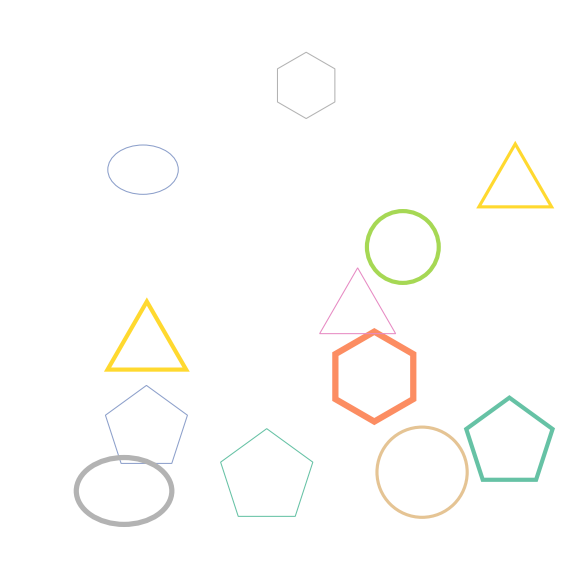[{"shape": "pentagon", "thickness": 2, "radius": 0.39, "center": [0.882, 0.232]}, {"shape": "pentagon", "thickness": 0.5, "radius": 0.42, "center": [0.462, 0.173]}, {"shape": "hexagon", "thickness": 3, "radius": 0.39, "center": [0.648, 0.347]}, {"shape": "oval", "thickness": 0.5, "radius": 0.31, "center": [0.248, 0.705]}, {"shape": "pentagon", "thickness": 0.5, "radius": 0.37, "center": [0.254, 0.257]}, {"shape": "triangle", "thickness": 0.5, "radius": 0.38, "center": [0.619, 0.459]}, {"shape": "circle", "thickness": 2, "radius": 0.31, "center": [0.698, 0.571]}, {"shape": "triangle", "thickness": 1.5, "radius": 0.36, "center": [0.892, 0.677]}, {"shape": "triangle", "thickness": 2, "radius": 0.39, "center": [0.254, 0.398]}, {"shape": "circle", "thickness": 1.5, "radius": 0.39, "center": [0.731, 0.181]}, {"shape": "hexagon", "thickness": 0.5, "radius": 0.29, "center": [0.53, 0.851]}, {"shape": "oval", "thickness": 2.5, "radius": 0.41, "center": [0.215, 0.149]}]